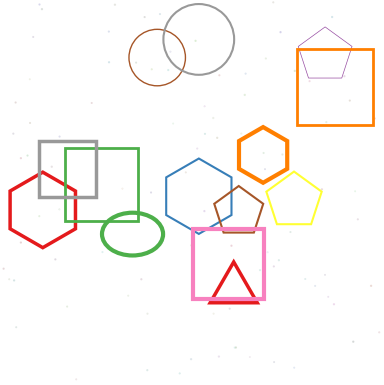[{"shape": "hexagon", "thickness": 2.5, "radius": 0.49, "center": [0.111, 0.455]}, {"shape": "triangle", "thickness": 2.5, "radius": 0.35, "center": [0.607, 0.249]}, {"shape": "hexagon", "thickness": 1.5, "radius": 0.49, "center": [0.516, 0.49]}, {"shape": "oval", "thickness": 3, "radius": 0.4, "center": [0.344, 0.392]}, {"shape": "square", "thickness": 2, "radius": 0.47, "center": [0.265, 0.52]}, {"shape": "pentagon", "thickness": 0.5, "radius": 0.37, "center": [0.845, 0.857]}, {"shape": "hexagon", "thickness": 3, "radius": 0.36, "center": [0.683, 0.598]}, {"shape": "square", "thickness": 2, "radius": 0.49, "center": [0.87, 0.774]}, {"shape": "pentagon", "thickness": 1.5, "radius": 0.38, "center": [0.764, 0.479]}, {"shape": "circle", "thickness": 1, "radius": 0.37, "center": [0.408, 0.85]}, {"shape": "pentagon", "thickness": 1.5, "radius": 0.33, "center": [0.62, 0.45]}, {"shape": "square", "thickness": 3, "radius": 0.46, "center": [0.594, 0.315]}, {"shape": "circle", "thickness": 1.5, "radius": 0.46, "center": [0.516, 0.898]}, {"shape": "square", "thickness": 2.5, "radius": 0.37, "center": [0.176, 0.561]}]